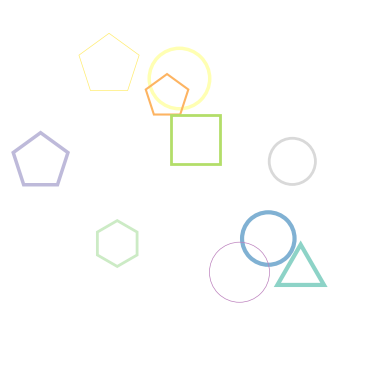[{"shape": "triangle", "thickness": 3, "radius": 0.35, "center": [0.781, 0.295]}, {"shape": "circle", "thickness": 2.5, "radius": 0.39, "center": [0.466, 0.796]}, {"shape": "pentagon", "thickness": 2.5, "radius": 0.37, "center": [0.105, 0.581]}, {"shape": "circle", "thickness": 3, "radius": 0.34, "center": [0.697, 0.38]}, {"shape": "pentagon", "thickness": 1.5, "radius": 0.29, "center": [0.434, 0.75]}, {"shape": "square", "thickness": 2, "radius": 0.32, "center": [0.508, 0.637]}, {"shape": "circle", "thickness": 2, "radius": 0.3, "center": [0.759, 0.581]}, {"shape": "circle", "thickness": 0.5, "radius": 0.39, "center": [0.622, 0.293]}, {"shape": "hexagon", "thickness": 2, "radius": 0.3, "center": [0.304, 0.367]}, {"shape": "pentagon", "thickness": 0.5, "radius": 0.41, "center": [0.283, 0.831]}]